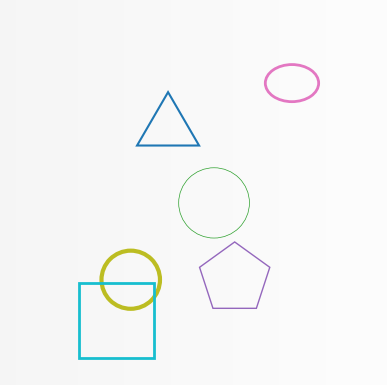[{"shape": "triangle", "thickness": 1.5, "radius": 0.46, "center": [0.434, 0.668]}, {"shape": "circle", "thickness": 0.5, "radius": 0.46, "center": [0.552, 0.473]}, {"shape": "pentagon", "thickness": 1, "radius": 0.48, "center": [0.606, 0.276]}, {"shape": "oval", "thickness": 2, "radius": 0.34, "center": [0.753, 0.784]}, {"shape": "circle", "thickness": 3, "radius": 0.38, "center": [0.337, 0.273]}, {"shape": "square", "thickness": 2, "radius": 0.48, "center": [0.3, 0.168]}]